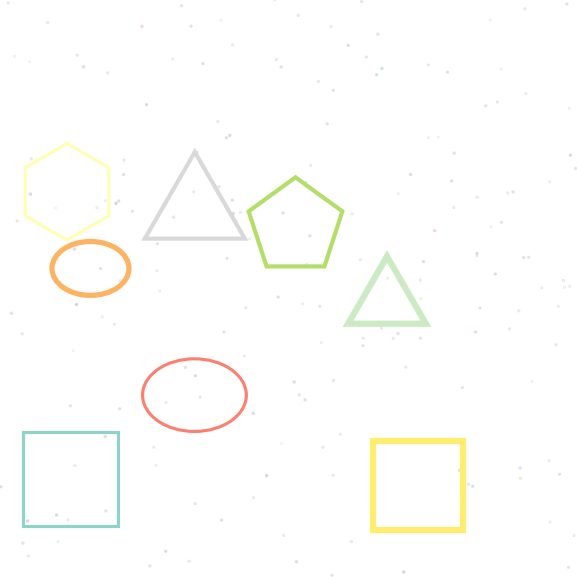[{"shape": "square", "thickness": 1.5, "radius": 0.41, "center": [0.122, 0.17]}, {"shape": "hexagon", "thickness": 1.5, "radius": 0.42, "center": [0.116, 0.667]}, {"shape": "oval", "thickness": 1.5, "radius": 0.45, "center": [0.337, 0.315]}, {"shape": "oval", "thickness": 2.5, "radius": 0.33, "center": [0.157, 0.534]}, {"shape": "pentagon", "thickness": 2, "radius": 0.43, "center": [0.512, 0.607]}, {"shape": "triangle", "thickness": 2, "radius": 0.5, "center": [0.337, 0.636]}, {"shape": "triangle", "thickness": 3, "radius": 0.39, "center": [0.67, 0.477]}, {"shape": "square", "thickness": 3, "radius": 0.39, "center": [0.724, 0.159]}]